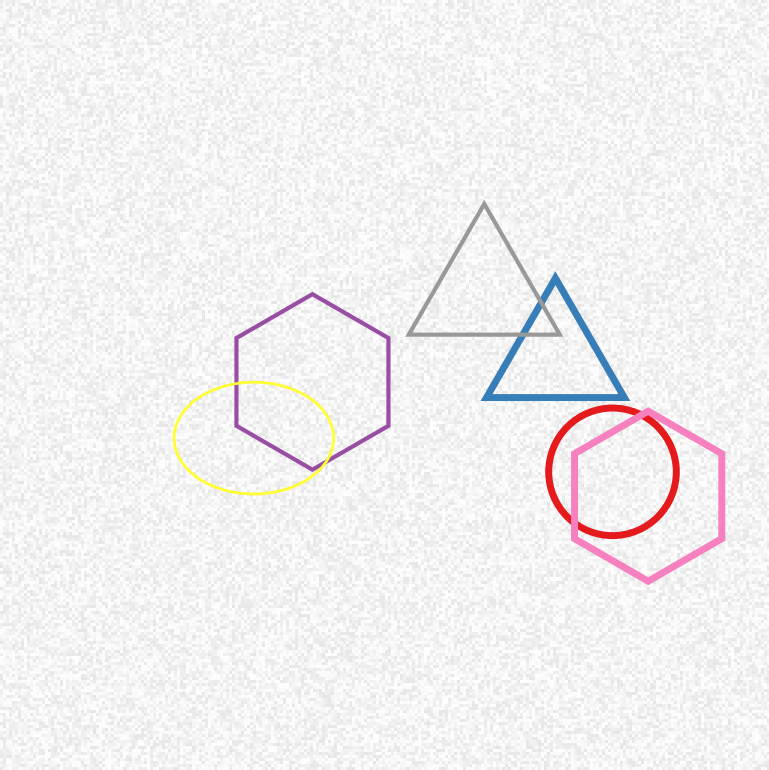[{"shape": "circle", "thickness": 2.5, "radius": 0.41, "center": [0.795, 0.387]}, {"shape": "triangle", "thickness": 2.5, "radius": 0.52, "center": [0.721, 0.535]}, {"shape": "hexagon", "thickness": 1.5, "radius": 0.57, "center": [0.406, 0.504]}, {"shape": "oval", "thickness": 1, "radius": 0.52, "center": [0.33, 0.431]}, {"shape": "hexagon", "thickness": 2.5, "radius": 0.55, "center": [0.842, 0.356]}, {"shape": "triangle", "thickness": 1.5, "radius": 0.57, "center": [0.629, 0.622]}]